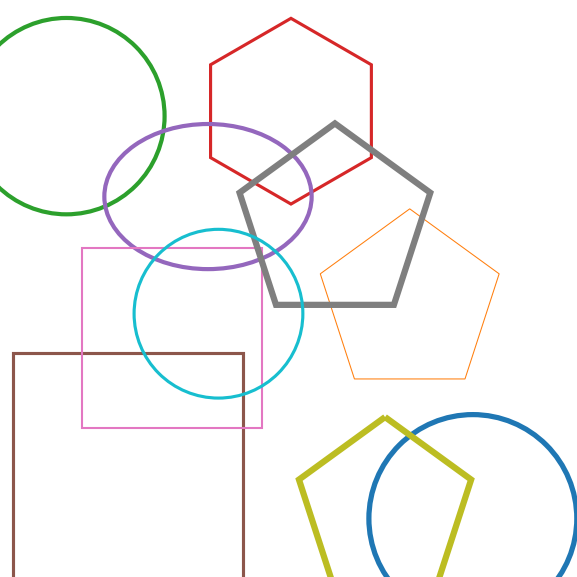[{"shape": "circle", "thickness": 2.5, "radius": 0.9, "center": [0.819, 0.101]}, {"shape": "pentagon", "thickness": 0.5, "radius": 0.81, "center": [0.709, 0.475]}, {"shape": "circle", "thickness": 2, "radius": 0.85, "center": [0.115, 0.798]}, {"shape": "hexagon", "thickness": 1.5, "radius": 0.8, "center": [0.504, 0.807]}, {"shape": "oval", "thickness": 2, "radius": 0.9, "center": [0.36, 0.659]}, {"shape": "square", "thickness": 1.5, "radius": 0.99, "center": [0.222, 0.189]}, {"shape": "square", "thickness": 1, "radius": 0.78, "center": [0.298, 0.414]}, {"shape": "pentagon", "thickness": 3, "radius": 0.87, "center": [0.58, 0.612]}, {"shape": "pentagon", "thickness": 3, "radius": 0.78, "center": [0.667, 0.12]}, {"shape": "circle", "thickness": 1.5, "radius": 0.73, "center": [0.378, 0.456]}]